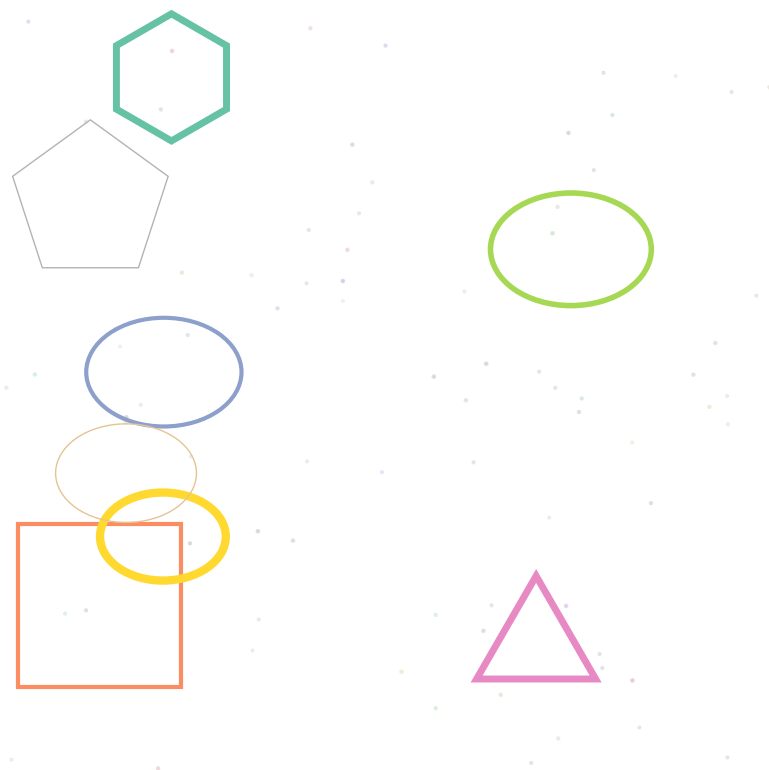[{"shape": "hexagon", "thickness": 2.5, "radius": 0.41, "center": [0.223, 0.9]}, {"shape": "square", "thickness": 1.5, "radius": 0.53, "center": [0.129, 0.214]}, {"shape": "oval", "thickness": 1.5, "radius": 0.5, "center": [0.213, 0.517]}, {"shape": "triangle", "thickness": 2.5, "radius": 0.45, "center": [0.696, 0.163]}, {"shape": "oval", "thickness": 2, "radius": 0.52, "center": [0.741, 0.676]}, {"shape": "oval", "thickness": 3, "radius": 0.41, "center": [0.212, 0.303]}, {"shape": "oval", "thickness": 0.5, "radius": 0.46, "center": [0.164, 0.386]}, {"shape": "pentagon", "thickness": 0.5, "radius": 0.53, "center": [0.117, 0.738]}]